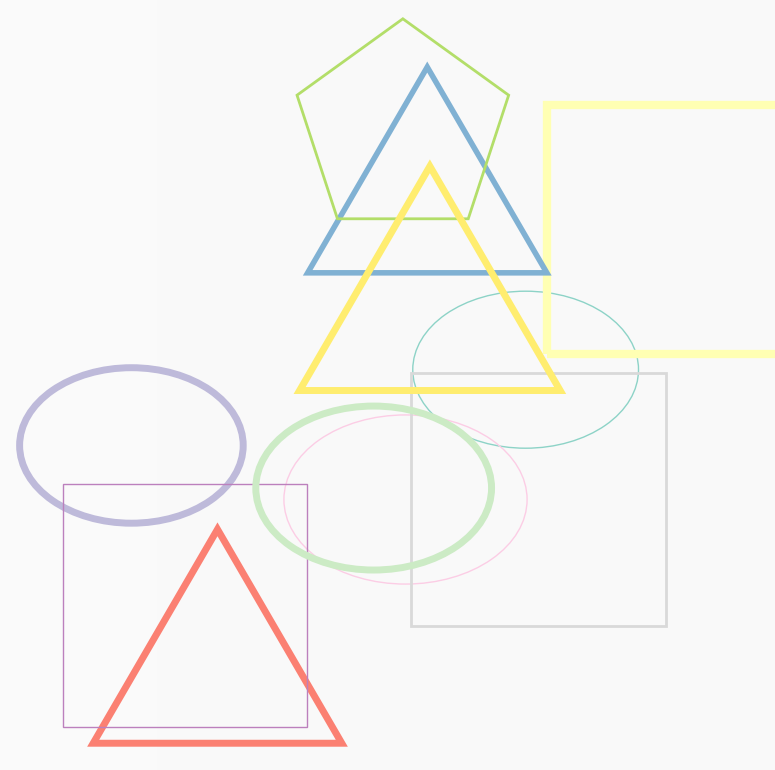[{"shape": "oval", "thickness": 0.5, "radius": 0.73, "center": [0.678, 0.52]}, {"shape": "square", "thickness": 3, "radius": 0.81, "center": [0.867, 0.702]}, {"shape": "oval", "thickness": 2.5, "radius": 0.72, "center": [0.17, 0.421]}, {"shape": "triangle", "thickness": 2.5, "radius": 0.93, "center": [0.281, 0.127]}, {"shape": "triangle", "thickness": 2, "radius": 0.89, "center": [0.551, 0.735]}, {"shape": "pentagon", "thickness": 1, "radius": 0.72, "center": [0.52, 0.832]}, {"shape": "oval", "thickness": 0.5, "radius": 0.78, "center": [0.523, 0.351]}, {"shape": "square", "thickness": 1, "radius": 0.82, "center": [0.695, 0.351]}, {"shape": "square", "thickness": 0.5, "radius": 0.79, "center": [0.239, 0.213]}, {"shape": "oval", "thickness": 2.5, "radius": 0.76, "center": [0.482, 0.366]}, {"shape": "triangle", "thickness": 2.5, "radius": 0.97, "center": [0.555, 0.59]}]